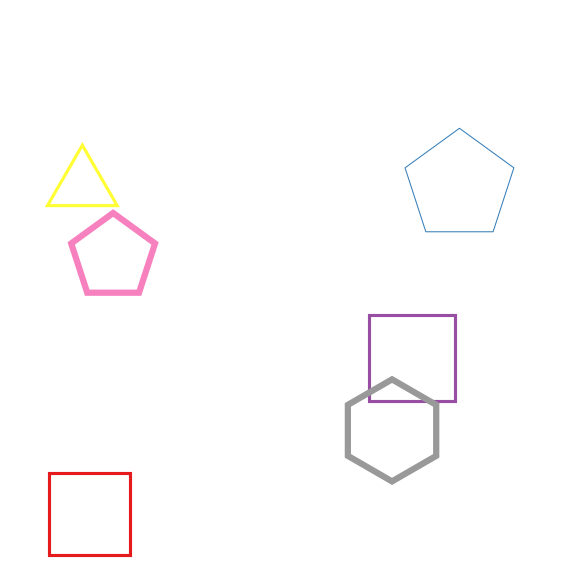[{"shape": "square", "thickness": 1.5, "radius": 0.35, "center": [0.155, 0.109]}, {"shape": "pentagon", "thickness": 0.5, "radius": 0.5, "center": [0.796, 0.678]}, {"shape": "square", "thickness": 1.5, "radius": 0.37, "center": [0.713, 0.38]}, {"shape": "triangle", "thickness": 1.5, "radius": 0.35, "center": [0.143, 0.678]}, {"shape": "pentagon", "thickness": 3, "radius": 0.38, "center": [0.196, 0.554]}, {"shape": "hexagon", "thickness": 3, "radius": 0.44, "center": [0.679, 0.254]}]